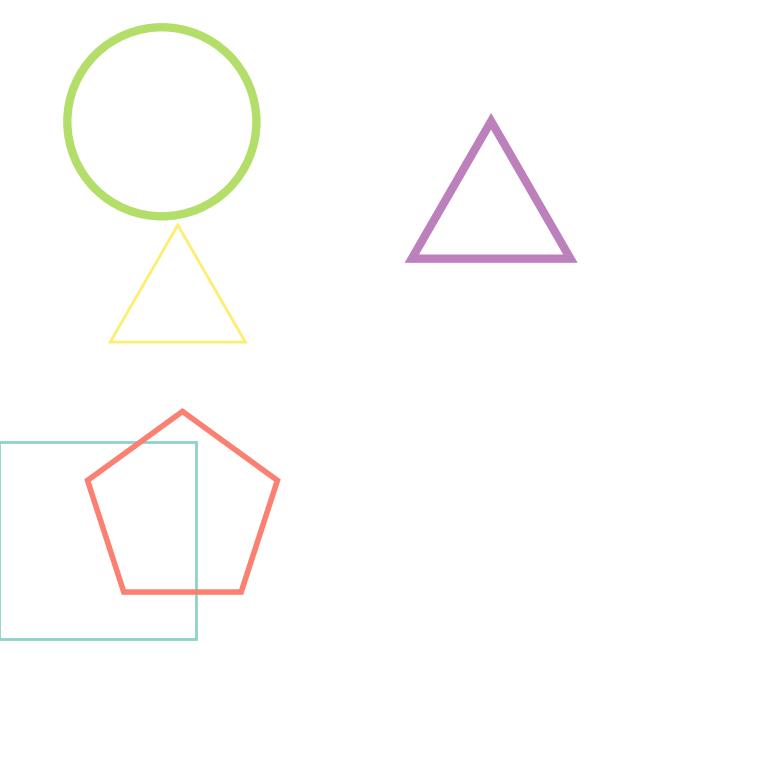[{"shape": "square", "thickness": 1, "radius": 0.64, "center": [0.127, 0.298]}, {"shape": "pentagon", "thickness": 2, "radius": 0.65, "center": [0.237, 0.336]}, {"shape": "circle", "thickness": 3, "radius": 0.61, "center": [0.21, 0.842]}, {"shape": "triangle", "thickness": 3, "radius": 0.59, "center": [0.638, 0.724]}, {"shape": "triangle", "thickness": 1, "radius": 0.51, "center": [0.231, 0.606]}]